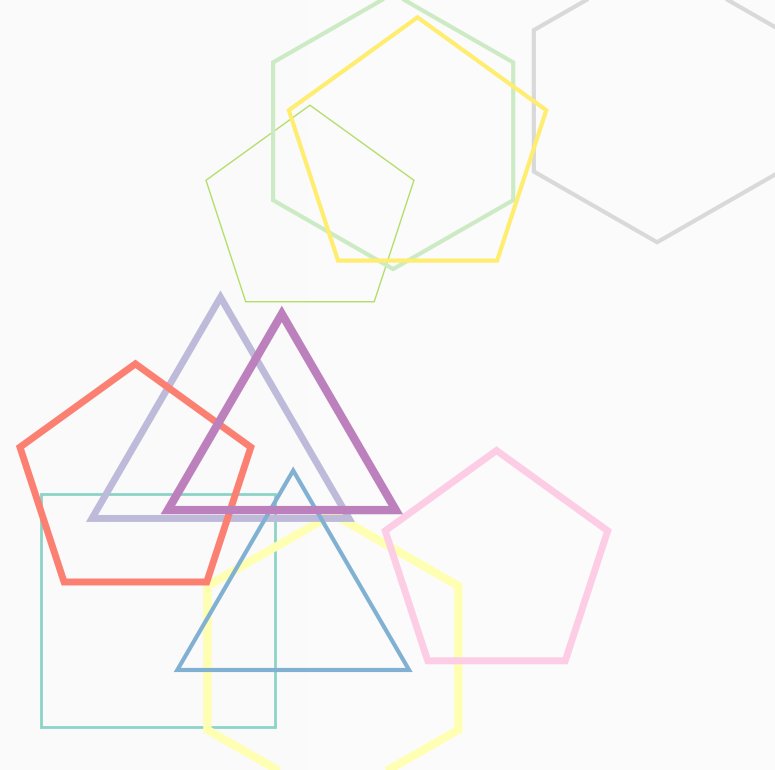[{"shape": "square", "thickness": 1, "radius": 0.76, "center": [0.204, 0.208]}, {"shape": "hexagon", "thickness": 3, "radius": 0.93, "center": [0.429, 0.146]}, {"shape": "triangle", "thickness": 2.5, "radius": 0.96, "center": [0.284, 0.422]}, {"shape": "pentagon", "thickness": 2.5, "radius": 0.78, "center": [0.175, 0.371]}, {"shape": "triangle", "thickness": 1.5, "radius": 0.86, "center": [0.378, 0.216]}, {"shape": "pentagon", "thickness": 0.5, "radius": 0.71, "center": [0.4, 0.722]}, {"shape": "pentagon", "thickness": 2.5, "radius": 0.75, "center": [0.641, 0.264]}, {"shape": "hexagon", "thickness": 1.5, "radius": 0.92, "center": [0.848, 0.869]}, {"shape": "triangle", "thickness": 3, "radius": 0.85, "center": [0.364, 0.422]}, {"shape": "hexagon", "thickness": 1.5, "radius": 0.89, "center": [0.507, 0.829]}, {"shape": "pentagon", "thickness": 1.5, "radius": 0.87, "center": [0.539, 0.803]}]